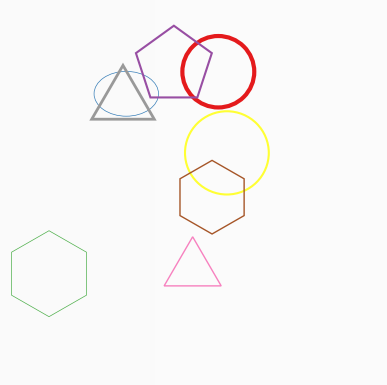[{"shape": "circle", "thickness": 3, "radius": 0.46, "center": [0.563, 0.814]}, {"shape": "oval", "thickness": 0.5, "radius": 0.42, "center": [0.326, 0.756]}, {"shape": "hexagon", "thickness": 0.5, "radius": 0.56, "center": [0.126, 0.289]}, {"shape": "pentagon", "thickness": 1.5, "radius": 0.51, "center": [0.449, 0.83]}, {"shape": "circle", "thickness": 1.5, "radius": 0.54, "center": [0.586, 0.603]}, {"shape": "hexagon", "thickness": 1, "radius": 0.48, "center": [0.547, 0.488]}, {"shape": "triangle", "thickness": 1, "radius": 0.42, "center": [0.497, 0.3]}, {"shape": "triangle", "thickness": 2, "radius": 0.47, "center": [0.317, 0.737]}]